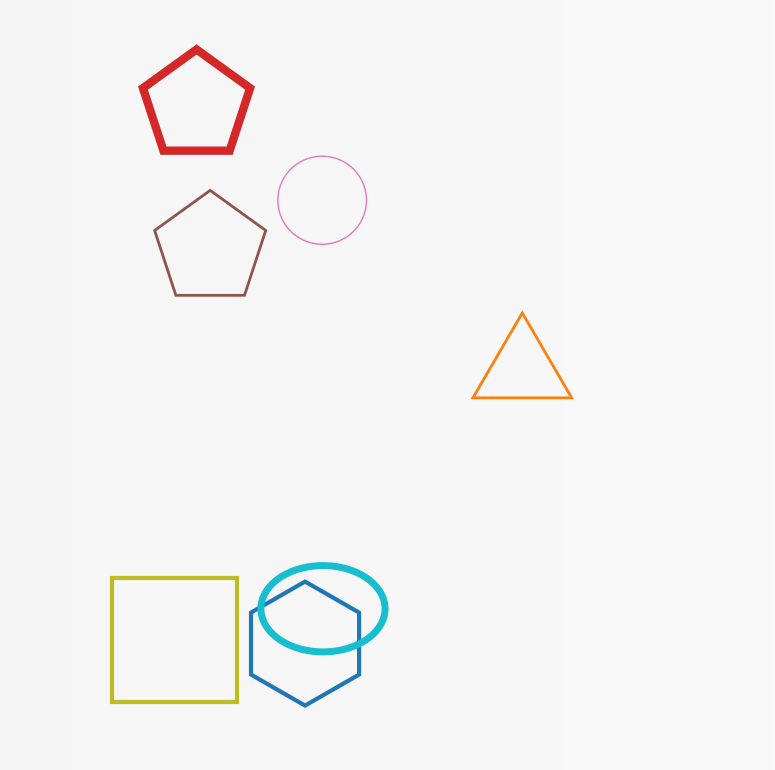[{"shape": "hexagon", "thickness": 1.5, "radius": 0.4, "center": [0.394, 0.164]}, {"shape": "triangle", "thickness": 1, "radius": 0.37, "center": [0.674, 0.52]}, {"shape": "pentagon", "thickness": 3, "radius": 0.36, "center": [0.254, 0.863]}, {"shape": "pentagon", "thickness": 1, "radius": 0.38, "center": [0.271, 0.677]}, {"shape": "circle", "thickness": 0.5, "radius": 0.29, "center": [0.416, 0.74]}, {"shape": "square", "thickness": 1.5, "radius": 0.4, "center": [0.226, 0.169]}, {"shape": "oval", "thickness": 2.5, "radius": 0.4, "center": [0.417, 0.209]}]